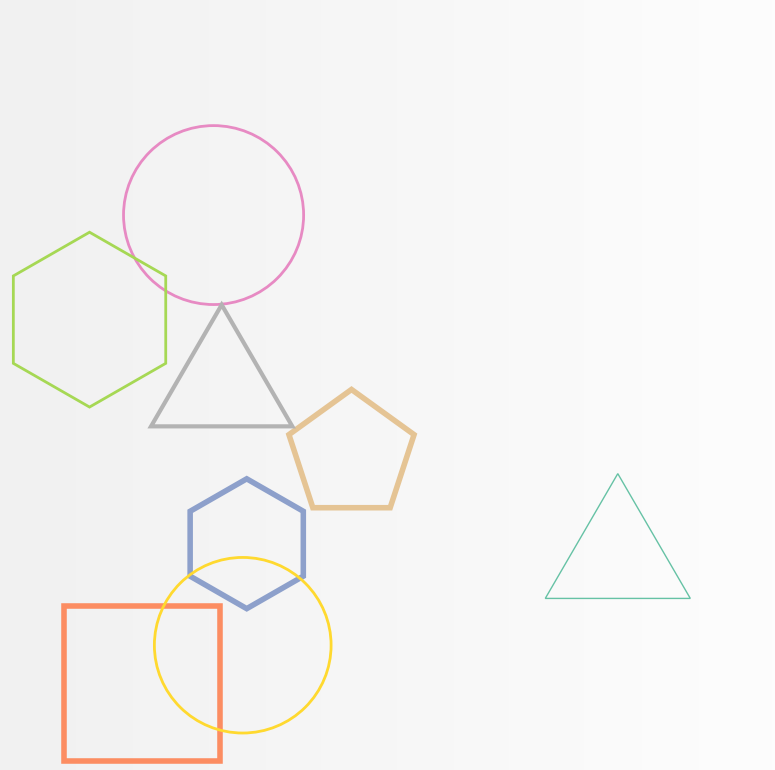[{"shape": "triangle", "thickness": 0.5, "radius": 0.54, "center": [0.797, 0.277]}, {"shape": "square", "thickness": 2, "radius": 0.5, "center": [0.183, 0.112]}, {"shape": "hexagon", "thickness": 2, "radius": 0.42, "center": [0.318, 0.294]}, {"shape": "circle", "thickness": 1, "radius": 0.58, "center": [0.276, 0.721]}, {"shape": "hexagon", "thickness": 1, "radius": 0.57, "center": [0.116, 0.585]}, {"shape": "circle", "thickness": 1, "radius": 0.57, "center": [0.313, 0.162]}, {"shape": "pentagon", "thickness": 2, "radius": 0.42, "center": [0.454, 0.409]}, {"shape": "triangle", "thickness": 1.5, "radius": 0.53, "center": [0.286, 0.499]}]